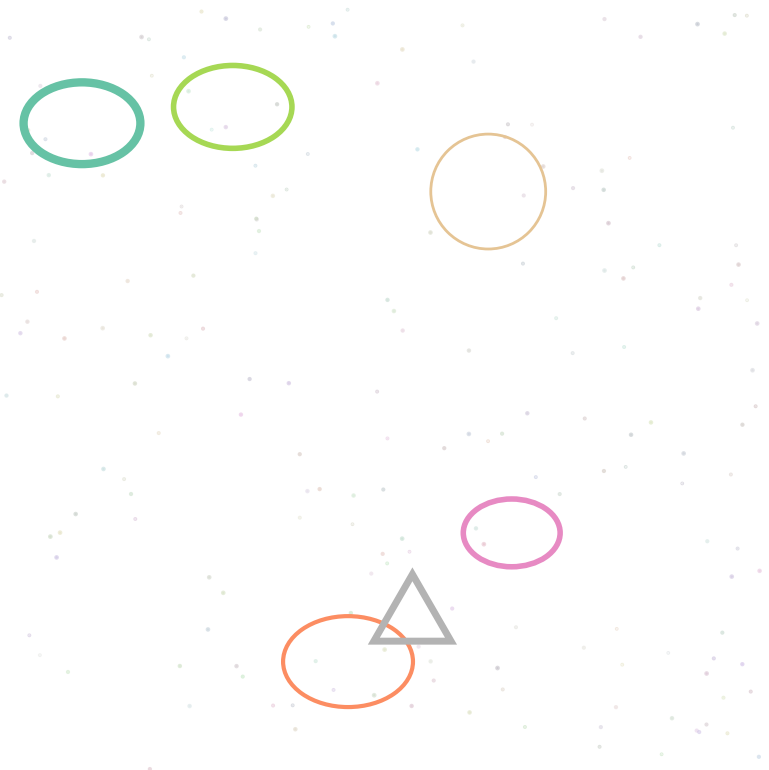[{"shape": "oval", "thickness": 3, "radius": 0.38, "center": [0.106, 0.84]}, {"shape": "oval", "thickness": 1.5, "radius": 0.42, "center": [0.452, 0.141]}, {"shape": "oval", "thickness": 2, "radius": 0.31, "center": [0.665, 0.308]}, {"shape": "oval", "thickness": 2, "radius": 0.38, "center": [0.302, 0.861]}, {"shape": "circle", "thickness": 1, "radius": 0.37, "center": [0.634, 0.751]}, {"shape": "triangle", "thickness": 2.5, "radius": 0.29, "center": [0.536, 0.196]}]